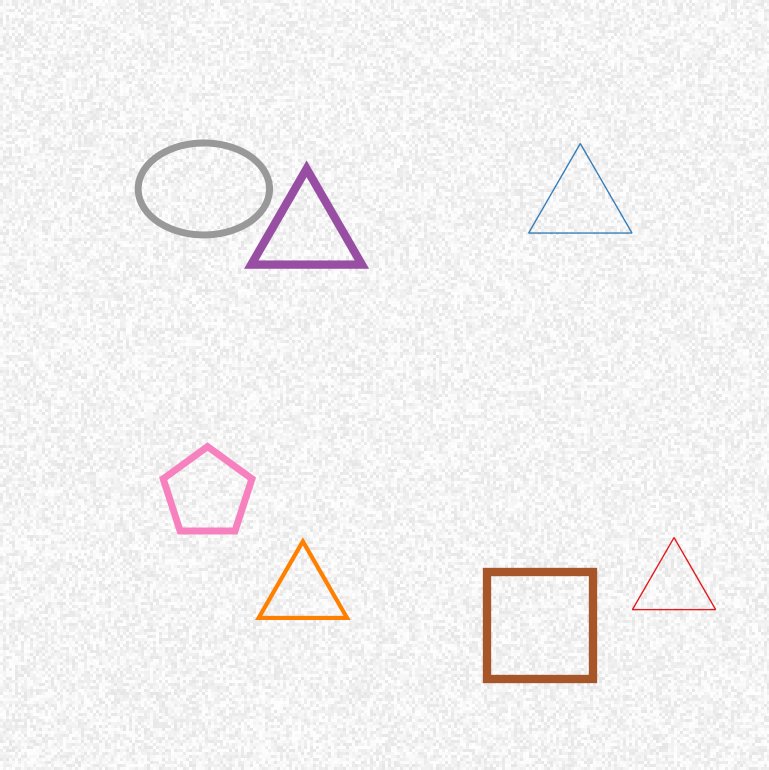[{"shape": "triangle", "thickness": 0.5, "radius": 0.31, "center": [0.875, 0.239]}, {"shape": "triangle", "thickness": 0.5, "radius": 0.39, "center": [0.754, 0.736]}, {"shape": "triangle", "thickness": 3, "radius": 0.41, "center": [0.398, 0.698]}, {"shape": "triangle", "thickness": 1.5, "radius": 0.33, "center": [0.393, 0.231]}, {"shape": "square", "thickness": 3, "radius": 0.35, "center": [0.701, 0.188]}, {"shape": "pentagon", "thickness": 2.5, "radius": 0.3, "center": [0.27, 0.359]}, {"shape": "oval", "thickness": 2.5, "radius": 0.43, "center": [0.265, 0.755]}]